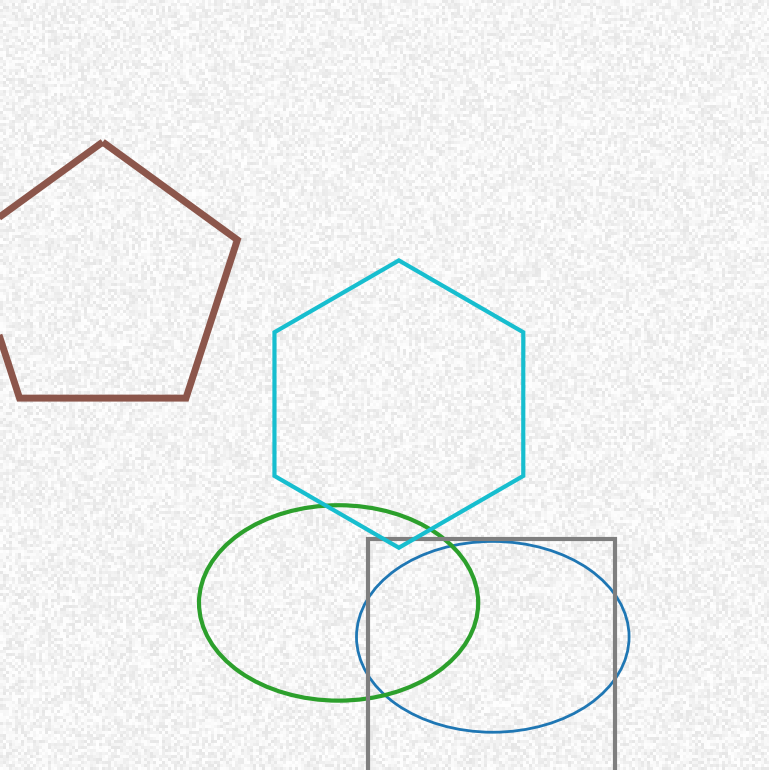[{"shape": "oval", "thickness": 1, "radius": 0.88, "center": [0.64, 0.173]}, {"shape": "oval", "thickness": 1.5, "radius": 0.91, "center": [0.44, 0.217]}, {"shape": "pentagon", "thickness": 2.5, "radius": 0.92, "center": [0.133, 0.632]}, {"shape": "square", "thickness": 1.5, "radius": 0.8, "center": [0.638, 0.139]}, {"shape": "hexagon", "thickness": 1.5, "radius": 0.93, "center": [0.518, 0.475]}]